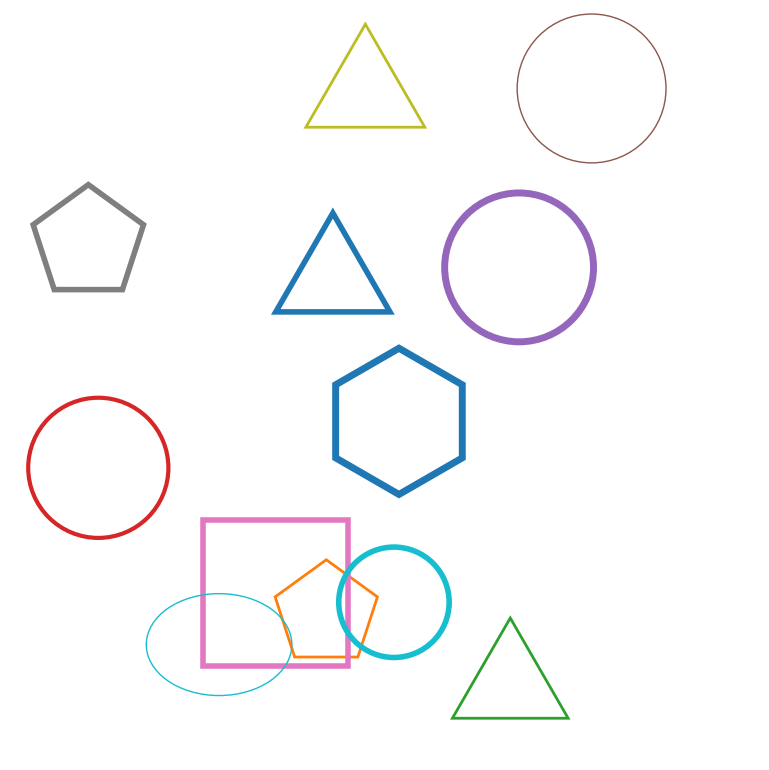[{"shape": "triangle", "thickness": 2, "radius": 0.43, "center": [0.432, 0.638]}, {"shape": "hexagon", "thickness": 2.5, "radius": 0.47, "center": [0.518, 0.453]}, {"shape": "pentagon", "thickness": 1, "radius": 0.35, "center": [0.424, 0.203]}, {"shape": "triangle", "thickness": 1, "radius": 0.43, "center": [0.663, 0.111]}, {"shape": "circle", "thickness": 1.5, "radius": 0.46, "center": [0.128, 0.392]}, {"shape": "circle", "thickness": 2.5, "radius": 0.48, "center": [0.674, 0.653]}, {"shape": "circle", "thickness": 0.5, "radius": 0.48, "center": [0.768, 0.885]}, {"shape": "square", "thickness": 2, "radius": 0.47, "center": [0.358, 0.23]}, {"shape": "pentagon", "thickness": 2, "radius": 0.38, "center": [0.115, 0.685]}, {"shape": "triangle", "thickness": 1, "radius": 0.45, "center": [0.474, 0.879]}, {"shape": "oval", "thickness": 0.5, "radius": 0.47, "center": [0.285, 0.163]}, {"shape": "circle", "thickness": 2, "radius": 0.36, "center": [0.512, 0.218]}]